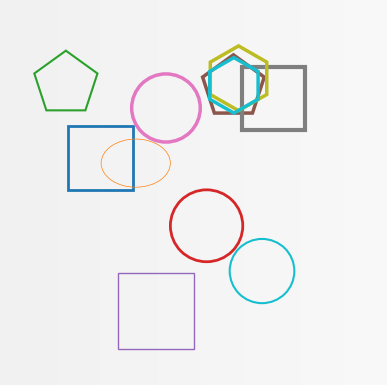[{"shape": "square", "thickness": 2, "radius": 0.42, "center": [0.259, 0.59]}, {"shape": "oval", "thickness": 0.5, "radius": 0.45, "center": [0.35, 0.576]}, {"shape": "pentagon", "thickness": 1.5, "radius": 0.43, "center": [0.17, 0.783]}, {"shape": "circle", "thickness": 2, "radius": 0.47, "center": [0.533, 0.414]}, {"shape": "square", "thickness": 1, "radius": 0.49, "center": [0.402, 0.192]}, {"shape": "pentagon", "thickness": 2.5, "radius": 0.42, "center": [0.602, 0.774]}, {"shape": "circle", "thickness": 2.5, "radius": 0.44, "center": [0.428, 0.72]}, {"shape": "square", "thickness": 3, "radius": 0.4, "center": [0.706, 0.745]}, {"shape": "hexagon", "thickness": 2.5, "radius": 0.42, "center": [0.616, 0.797]}, {"shape": "circle", "thickness": 1.5, "radius": 0.42, "center": [0.676, 0.296]}, {"shape": "hexagon", "thickness": 2.5, "radius": 0.36, "center": [0.604, 0.778]}]